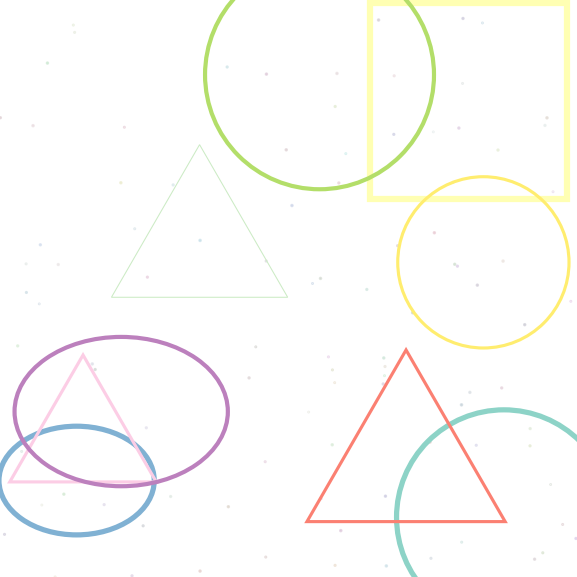[{"shape": "circle", "thickness": 2.5, "radius": 0.93, "center": [0.873, 0.103]}, {"shape": "square", "thickness": 3, "radius": 0.85, "center": [0.811, 0.824]}, {"shape": "triangle", "thickness": 1.5, "radius": 0.99, "center": [0.703, 0.195]}, {"shape": "oval", "thickness": 2.5, "radius": 0.67, "center": [0.133, 0.167]}, {"shape": "circle", "thickness": 2, "radius": 0.99, "center": [0.553, 0.87]}, {"shape": "triangle", "thickness": 1.5, "radius": 0.73, "center": [0.144, 0.238]}, {"shape": "oval", "thickness": 2, "radius": 0.92, "center": [0.21, 0.286]}, {"shape": "triangle", "thickness": 0.5, "radius": 0.88, "center": [0.346, 0.572]}, {"shape": "circle", "thickness": 1.5, "radius": 0.74, "center": [0.837, 0.545]}]